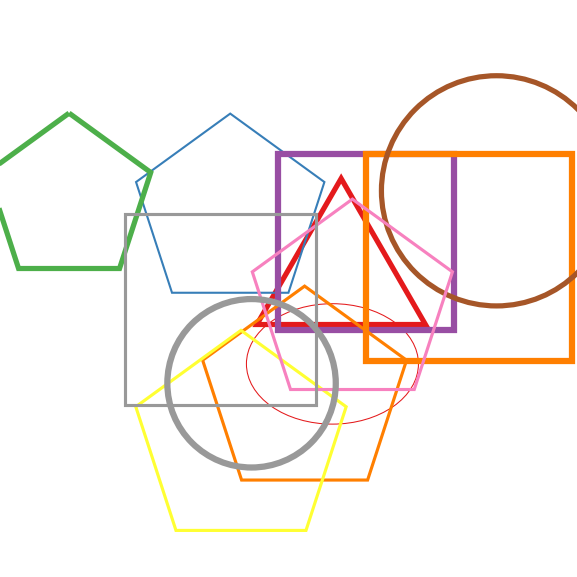[{"shape": "triangle", "thickness": 2.5, "radius": 0.84, "center": [0.591, 0.521]}, {"shape": "oval", "thickness": 0.5, "radius": 0.74, "center": [0.576, 0.369]}, {"shape": "pentagon", "thickness": 1, "radius": 0.86, "center": [0.399, 0.631]}, {"shape": "pentagon", "thickness": 2.5, "radius": 0.74, "center": [0.12, 0.655]}, {"shape": "square", "thickness": 3, "radius": 0.76, "center": [0.634, 0.58]}, {"shape": "pentagon", "thickness": 1.5, "radius": 0.93, "center": [0.527, 0.318]}, {"shape": "square", "thickness": 3, "radius": 0.89, "center": [0.812, 0.553]}, {"shape": "pentagon", "thickness": 1.5, "radius": 0.96, "center": [0.417, 0.236]}, {"shape": "circle", "thickness": 2.5, "radius": 1.0, "center": [0.86, 0.669]}, {"shape": "pentagon", "thickness": 1.5, "radius": 0.91, "center": [0.61, 0.472]}, {"shape": "circle", "thickness": 3, "radius": 0.73, "center": [0.436, 0.335]}, {"shape": "square", "thickness": 1.5, "radius": 0.83, "center": [0.381, 0.464]}]